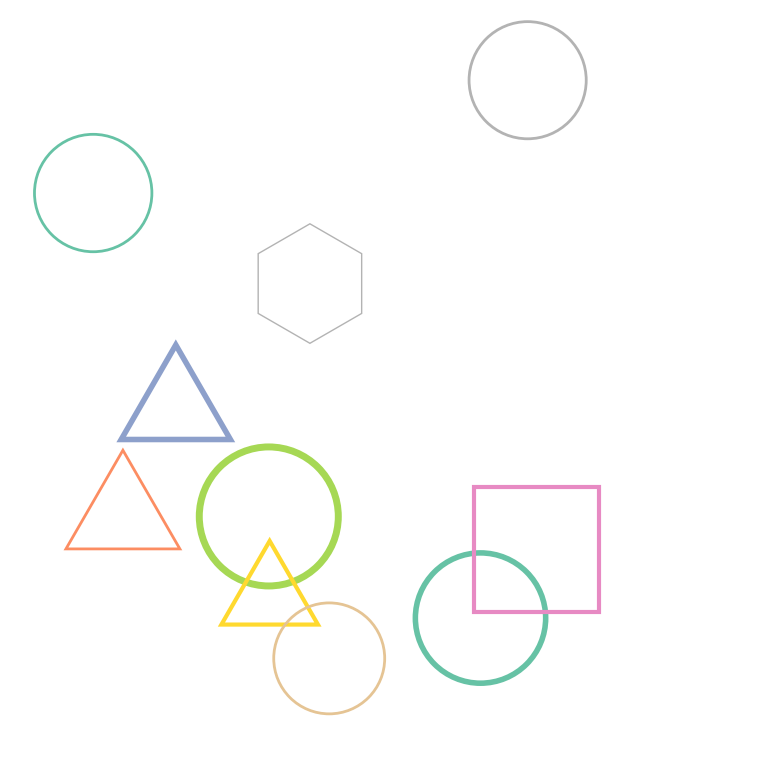[{"shape": "circle", "thickness": 1, "radius": 0.38, "center": [0.121, 0.749]}, {"shape": "circle", "thickness": 2, "radius": 0.42, "center": [0.624, 0.197]}, {"shape": "triangle", "thickness": 1, "radius": 0.43, "center": [0.16, 0.33]}, {"shape": "triangle", "thickness": 2, "radius": 0.41, "center": [0.228, 0.47]}, {"shape": "square", "thickness": 1.5, "radius": 0.41, "center": [0.697, 0.286]}, {"shape": "circle", "thickness": 2.5, "radius": 0.45, "center": [0.349, 0.329]}, {"shape": "triangle", "thickness": 1.5, "radius": 0.36, "center": [0.35, 0.225]}, {"shape": "circle", "thickness": 1, "radius": 0.36, "center": [0.428, 0.145]}, {"shape": "hexagon", "thickness": 0.5, "radius": 0.39, "center": [0.402, 0.632]}, {"shape": "circle", "thickness": 1, "radius": 0.38, "center": [0.685, 0.896]}]